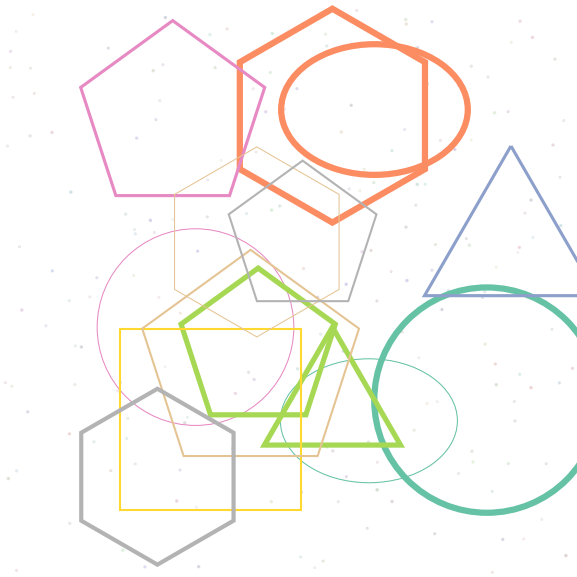[{"shape": "oval", "thickness": 0.5, "radius": 0.77, "center": [0.639, 0.271]}, {"shape": "circle", "thickness": 3, "radius": 0.98, "center": [0.843, 0.306]}, {"shape": "oval", "thickness": 3, "radius": 0.81, "center": [0.648, 0.809]}, {"shape": "hexagon", "thickness": 3, "radius": 0.93, "center": [0.576, 0.799]}, {"shape": "triangle", "thickness": 1.5, "radius": 0.86, "center": [0.885, 0.574]}, {"shape": "circle", "thickness": 0.5, "radius": 0.85, "center": [0.338, 0.433]}, {"shape": "pentagon", "thickness": 1.5, "radius": 0.84, "center": [0.299, 0.796]}, {"shape": "pentagon", "thickness": 2.5, "radius": 0.7, "center": [0.447, 0.394]}, {"shape": "triangle", "thickness": 2.5, "radius": 0.68, "center": [0.576, 0.297]}, {"shape": "square", "thickness": 1, "radius": 0.78, "center": [0.364, 0.273]}, {"shape": "pentagon", "thickness": 1, "radius": 0.99, "center": [0.434, 0.369]}, {"shape": "hexagon", "thickness": 0.5, "radius": 0.82, "center": [0.445, 0.58]}, {"shape": "hexagon", "thickness": 2, "radius": 0.76, "center": [0.273, 0.174]}, {"shape": "pentagon", "thickness": 1, "radius": 0.67, "center": [0.524, 0.586]}]